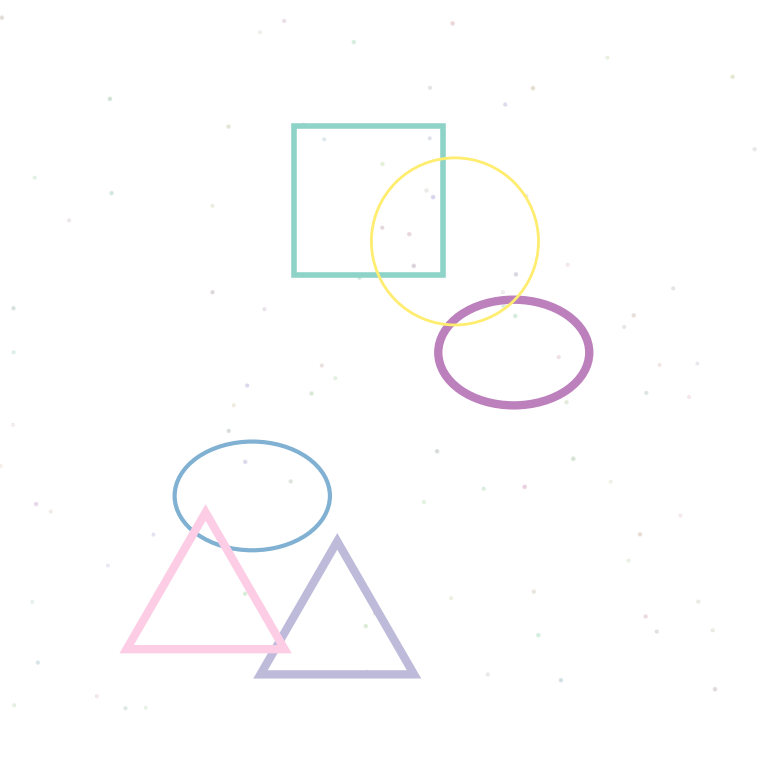[{"shape": "square", "thickness": 2, "radius": 0.49, "center": [0.479, 0.74]}, {"shape": "triangle", "thickness": 3, "radius": 0.58, "center": [0.438, 0.182]}, {"shape": "oval", "thickness": 1.5, "radius": 0.5, "center": [0.328, 0.356]}, {"shape": "triangle", "thickness": 3, "radius": 0.59, "center": [0.267, 0.216]}, {"shape": "oval", "thickness": 3, "radius": 0.49, "center": [0.667, 0.542]}, {"shape": "circle", "thickness": 1, "radius": 0.54, "center": [0.591, 0.686]}]